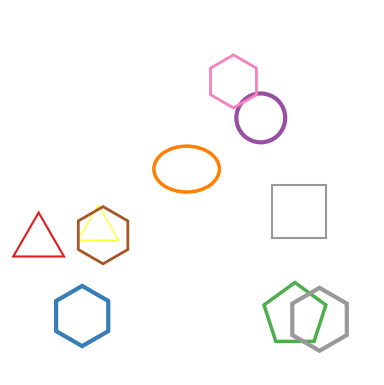[{"shape": "triangle", "thickness": 1.5, "radius": 0.38, "center": [0.1, 0.372]}, {"shape": "hexagon", "thickness": 3, "radius": 0.39, "center": [0.213, 0.179]}, {"shape": "pentagon", "thickness": 2.5, "radius": 0.42, "center": [0.766, 0.182]}, {"shape": "circle", "thickness": 3, "radius": 0.32, "center": [0.677, 0.694]}, {"shape": "oval", "thickness": 2.5, "radius": 0.43, "center": [0.485, 0.561]}, {"shape": "triangle", "thickness": 1, "radius": 0.31, "center": [0.255, 0.407]}, {"shape": "hexagon", "thickness": 2, "radius": 0.37, "center": [0.268, 0.389]}, {"shape": "hexagon", "thickness": 2, "radius": 0.34, "center": [0.606, 0.789]}, {"shape": "hexagon", "thickness": 3, "radius": 0.41, "center": [0.83, 0.171]}, {"shape": "square", "thickness": 1.5, "radius": 0.35, "center": [0.777, 0.451]}]